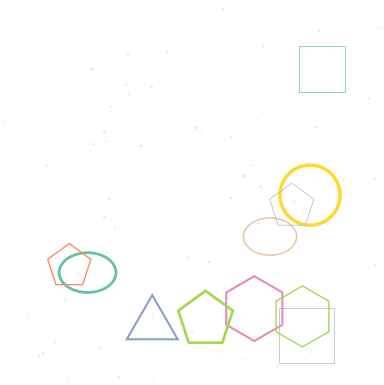[{"shape": "square", "thickness": 0.5, "radius": 0.3, "center": [0.836, 0.82]}, {"shape": "oval", "thickness": 2, "radius": 0.37, "center": [0.227, 0.292]}, {"shape": "pentagon", "thickness": 1, "radius": 0.29, "center": [0.18, 0.308]}, {"shape": "triangle", "thickness": 1.5, "radius": 0.38, "center": [0.395, 0.157]}, {"shape": "hexagon", "thickness": 1.5, "radius": 0.42, "center": [0.661, 0.198]}, {"shape": "pentagon", "thickness": 2, "radius": 0.37, "center": [0.534, 0.17]}, {"shape": "hexagon", "thickness": 1, "radius": 0.4, "center": [0.786, 0.178]}, {"shape": "circle", "thickness": 2.5, "radius": 0.39, "center": [0.805, 0.493]}, {"shape": "oval", "thickness": 1, "radius": 0.35, "center": [0.701, 0.386]}, {"shape": "pentagon", "thickness": 0.5, "radius": 0.3, "center": [0.758, 0.464]}, {"shape": "square", "thickness": 0.5, "radius": 0.36, "center": [0.795, 0.128]}]